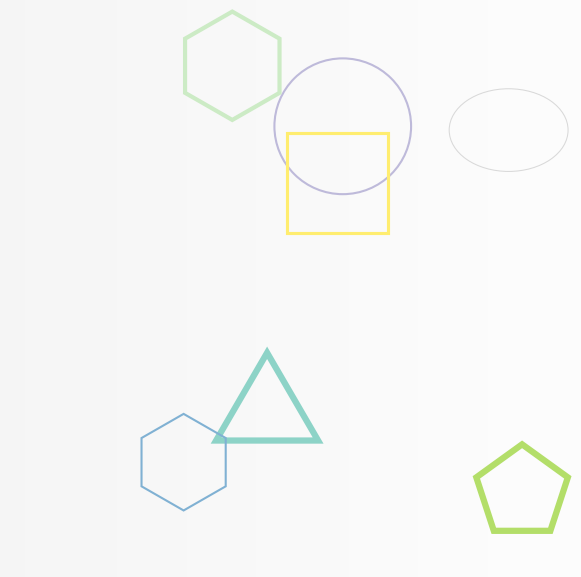[{"shape": "triangle", "thickness": 3, "radius": 0.51, "center": [0.46, 0.287]}, {"shape": "circle", "thickness": 1, "radius": 0.59, "center": [0.59, 0.78]}, {"shape": "hexagon", "thickness": 1, "radius": 0.42, "center": [0.316, 0.199]}, {"shape": "pentagon", "thickness": 3, "radius": 0.41, "center": [0.898, 0.147]}, {"shape": "oval", "thickness": 0.5, "radius": 0.51, "center": [0.875, 0.774]}, {"shape": "hexagon", "thickness": 2, "radius": 0.47, "center": [0.4, 0.885]}, {"shape": "square", "thickness": 1.5, "radius": 0.43, "center": [0.581, 0.683]}]